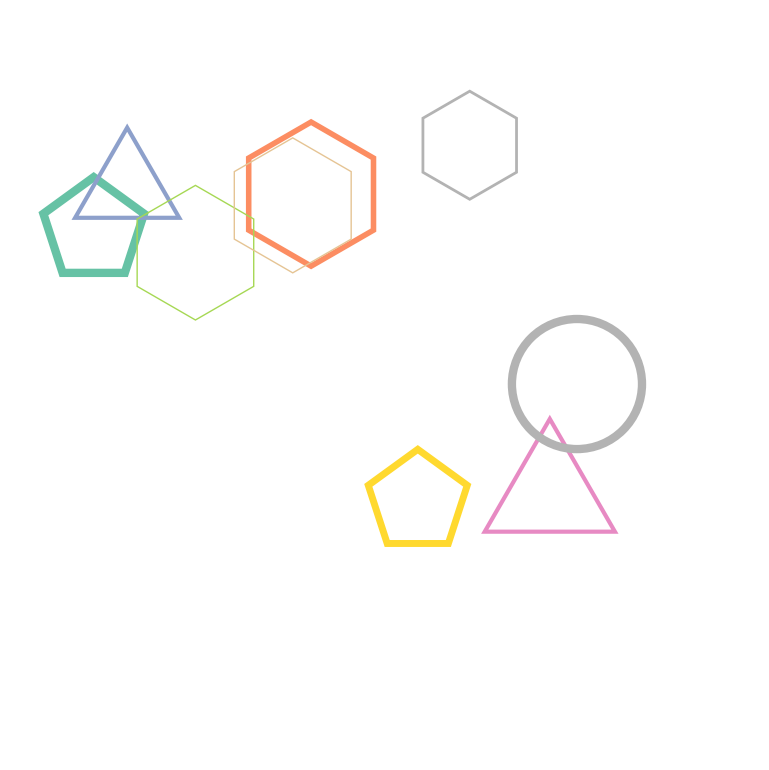[{"shape": "pentagon", "thickness": 3, "radius": 0.34, "center": [0.122, 0.701]}, {"shape": "hexagon", "thickness": 2, "radius": 0.47, "center": [0.404, 0.748]}, {"shape": "triangle", "thickness": 1.5, "radius": 0.39, "center": [0.165, 0.756]}, {"shape": "triangle", "thickness": 1.5, "radius": 0.49, "center": [0.714, 0.358]}, {"shape": "hexagon", "thickness": 0.5, "radius": 0.44, "center": [0.254, 0.672]}, {"shape": "pentagon", "thickness": 2.5, "radius": 0.34, "center": [0.543, 0.349]}, {"shape": "hexagon", "thickness": 0.5, "radius": 0.44, "center": [0.38, 0.733]}, {"shape": "circle", "thickness": 3, "radius": 0.42, "center": [0.749, 0.501]}, {"shape": "hexagon", "thickness": 1, "radius": 0.35, "center": [0.61, 0.811]}]